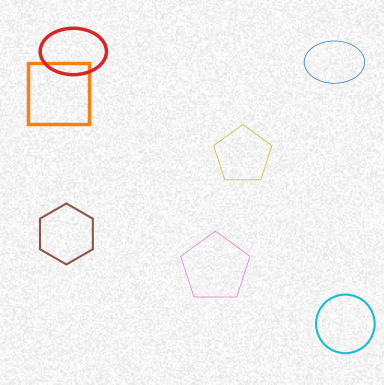[{"shape": "oval", "thickness": 0.5, "radius": 0.39, "center": [0.869, 0.839]}, {"shape": "square", "thickness": 2.5, "radius": 0.4, "center": [0.152, 0.758]}, {"shape": "oval", "thickness": 2.5, "radius": 0.43, "center": [0.19, 0.866]}, {"shape": "hexagon", "thickness": 1.5, "radius": 0.4, "center": [0.172, 0.392]}, {"shape": "pentagon", "thickness": 0.5, "radius": 0.47, "center": [0.559, 0.305]}, {"shape": "pentagon", "thickness": 0.5, "radius": 0.4, "center": [0.631, 0.597]}, {"shape": "circle", "thickness": 1.5, "radius": 0.38, "center": [0.897, 0.159]}]